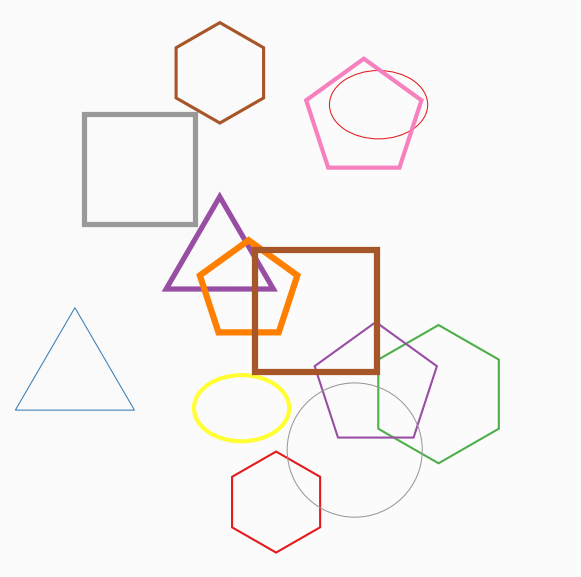[{"shape": "hexagon", "thickness": 1, "radius": 0.44, "center": [0.475, 0.13]}, {"shape": "oval", "thickness": 0.5, "radius": 0.42, "center": [0.651, 0.818]}, {"shape": "triangle", "thickness": 0.5, "radius": 0.59, "center": [0.129, 0.348]}, {"shape": "hexagon", "thickness": 1, "radius": 0.6, "center": [0.755, 0.317]}, {"shape": "pentagon", "thickness": 1, "radius": 0.55, "center": [0.646, 0.331]}, {"shape": "triangle", "thickness": 2.5, "radius": 0.53, "center": [0.378, 0.552]}, {"shape": "pentagon", "thickness": 3, "radius": 0.44, "center": [0.428, 0.495]}, {"shape": "oval", "thickness": 2, "radius": 0.41, "center": [0.416, 0.292]}, {"shape": "hexagon", "thickness": 1.5, "radius": 0.43, "center": [0.378, 0.873]}, {"shape": "square", "thickness": 3, "radius": 0.53, "center": [0.544, 0.461]}, {"shape": "pentagon", "thickness": 2, "radius": 0.52, "center": [0.626, 0.793]}, {"shape": "circle", "thickness": 0.5, "radius": 0.58, "center": [0.61, 0.22]}, {"shape": "square", "thickness": 2.5, "radius": 0.47, "center": [0.24, 0.706]}]